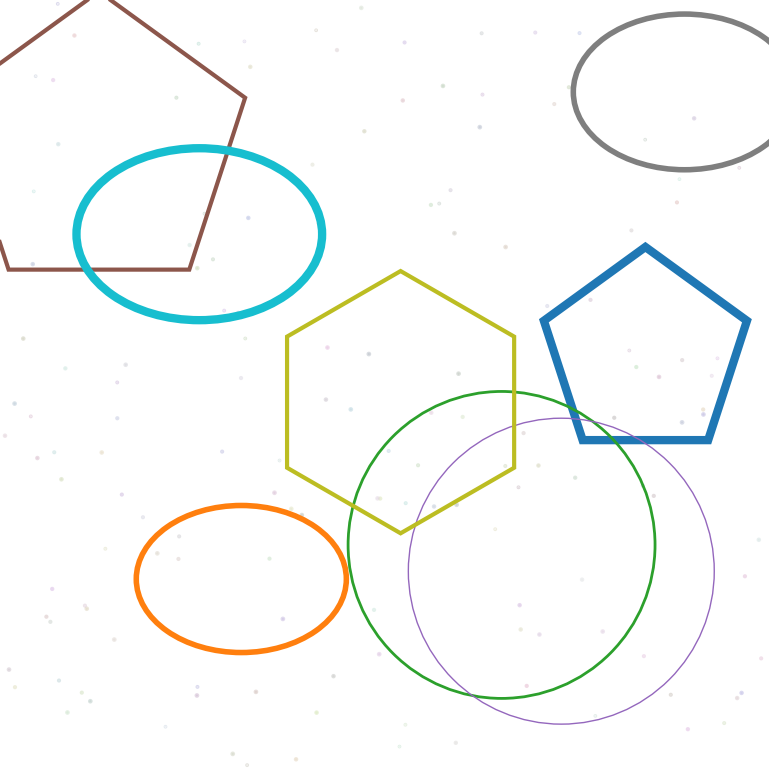[{"shape": "pentagon", "thickness": 3, "radius": 0.69, "center": [0.838, 0.541]}, {"shape": "oval", "thickness": 2, "radius": 0.68, "center": [0.313, 0.248]}, {"shape": "circle", "thickness": 1, "radius": 1.0, "center": [0.651, 0.292]}, {"shape": "circle", "thickness": 0.5, "radius": 0.99, "center": [0.729, 0.258]}, {"shape": "pentagon", "thickness": 1.5, "radius": 1.0, "center": [0.128, 0.811]}, {"shape": "oval", "thickness": 2, "radius": 0.72, "center": [0.889, 0.881]}, {"shape": "hexagon", "thickness": 1.5, "radius": 0.85, "center": [0.52, 0.478]}, {"shape": "oval", "thickness": 3, "radius": 0.8, "center": [0.259, 0.696]}]